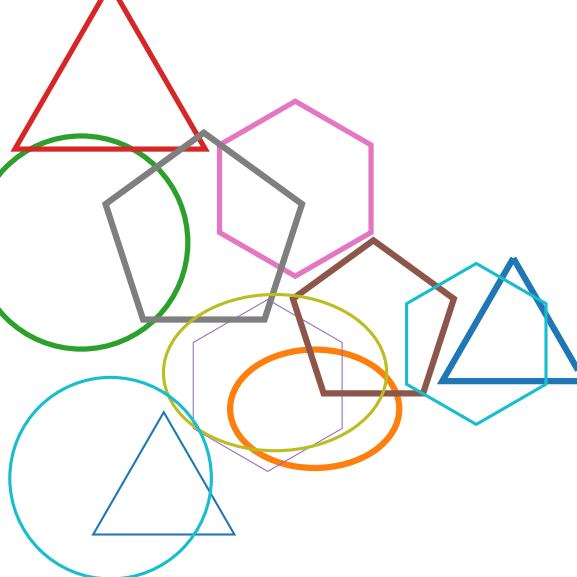[{"shape": "triangle", "thickness": 3, "radius": 0.71, "center": [0.889, 0.41]}, {"shape": "triangle", "thickness": 1, "radius": 0.71, "center": [0.284, 0.144]}, {"shape": "oval", "thickness": 3, "radius": 0.73, "center": [0.545, 0.291]}, {"shape": "circle", "thickness": 2.5, "radius": 0.92, "center": [0.141, 0.579]}, {"shape": "triangle", "thickness": 2.5, "radius": 0.95, "center": [0.191, 0.836]}, {"shape": "hexagon", "thickness": 0.5, "radius": 0.74, "center": [0.464, 0.332]}, {"shape": "pentagon", "thickness": 3, "radius": 0.73, "center": [0.647, 0.436]}, {"shape": "hexagon", "thickness": 2.5, "radius": 0.76, "center": [0.511, 0.672]}, {"shape": "pentagon", "thickness": 3, "radius": 0.89, "center": [0.353, 0.591]}, {"shape": "oval", "thickness": 1.5, "radius": 0.97, "center": [0.476, 0.354]}, {"shape": "circle", "thickness": 1.5, "radius": 0.87, "center": [0.191, 0.171]}, {"shape": "hexagon", "thickness": 1.5, "radius": 0.7, "center": [0.825, 0.404]}]